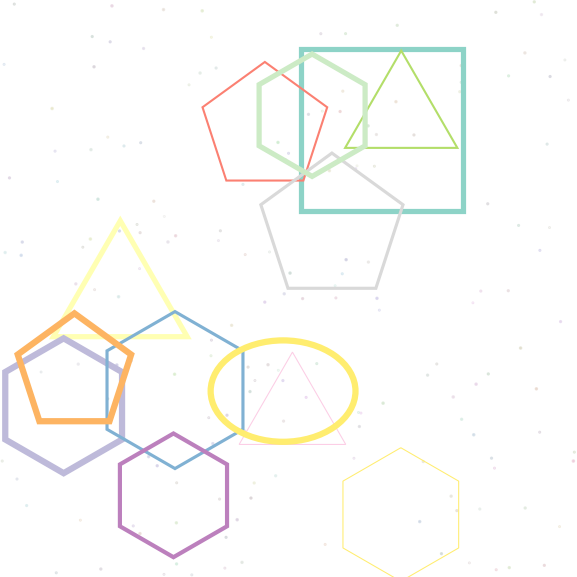[{"shape": "square", "thickness": 2.5, "radius": 0.7, "center": [0.662, 0.774]}, {"shape": "triangle", "thickness": 2.5, "radius": 0.67, "center": [0.208, 0.483]}, {"shape": "hexagon", "thickness": 3, "radius": 0.58, "center": [0.11, 0.297]}, {"shape": "pentagon", "thickness": 1, "radius": 0.57, "center": [0.459, 0.778]}, {"shape": "hexagon", "thickness": 1.5, "radius": 0.68, "center": [0.303, 0.324]}, {"shape": "pentagon", "thickness": 3, "radius": 0.52, "center": [0.129, 0.353]}, {"shape": "triangle", "thickness": 1, "radius": 0.56, "center": [0.695, 0.799]}, {"shape": "triangle", "thickness": 0.5, "radius": 0.53, "center": [0.506, 0.283]}, {"shape": "pentagon", "thickness": 1.5, "radius": 0.65, "center": [0.575, 0.605]}, {"shape": "hexagon", "thickness": 2, "radius": 0.54, "center": [0.3, 0.141]}, {"shape": "hexagon", "thickness": 2.5, "radius": 0.53, "center": [0.54, 0.8]}, {"shape": "oval", "thickness": 3, "radius": 0.63, "center": [0.49, 0.322]}, {"shape": "hexagon", "thickness": 0.5, "radius": 0.58, "center": [0.694, 0.108]}]